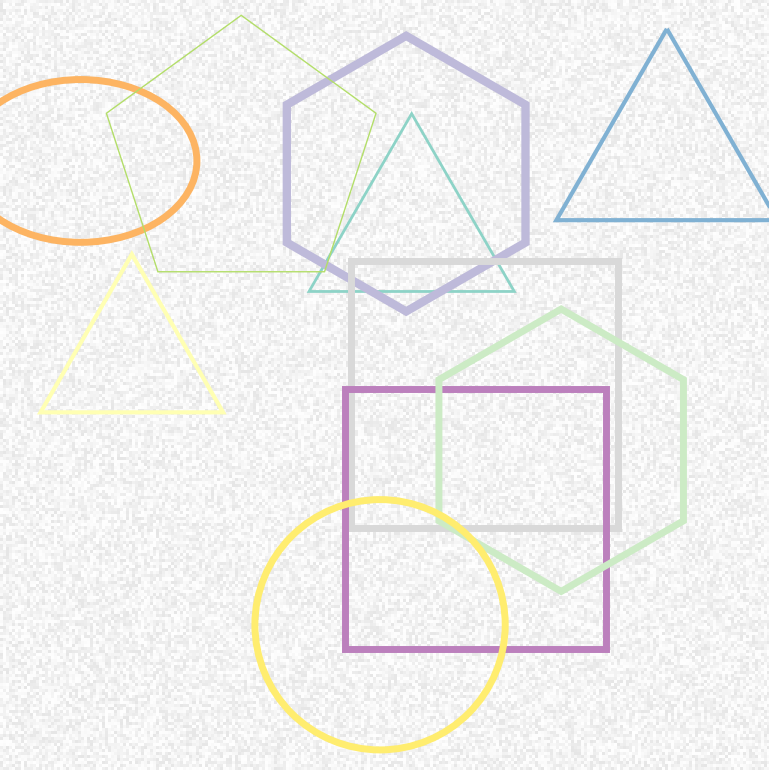[{"shape": "triangle", "thickness": 1, "radius": 0.77, "center": [0.535, 0.698]}, {"shape": "triangle", "thickness": 1.5, "radius": 0.68, "center": [0.171, 0.533]}, {"shape": "hexagon", "thickness": 3, "radius": 0.89, "center": [0.527, 0.774]}, {"shape": "triangle", "thickness": 1.5, "radius": 0.83, "center": [0.866, 0.797]}, {"shape": "oval", "thickness": 2.5, "radius": 0.76, "center": [0.105, 0.791]}, {"shape": "pentagon", "thickness": 0.5, "radius": 0.92, "center": [0.313, 0.796]}, {"shape": "square", "thickness": 2.5, "radius": 0.87, "center": [0.629, 0.488]}, {"shape": "square", "thickness": 2.5, "radius": 0.85, "center": [0.617, 0.326]}, {"shape": "hexagon", "thickness": 2.5, "radius": 0.92, "center": [0.729, 0.415]}, {"shape": "circle", "thickness": 2.5, "radius": 0.81, "center": [0.494, 0.189]}]